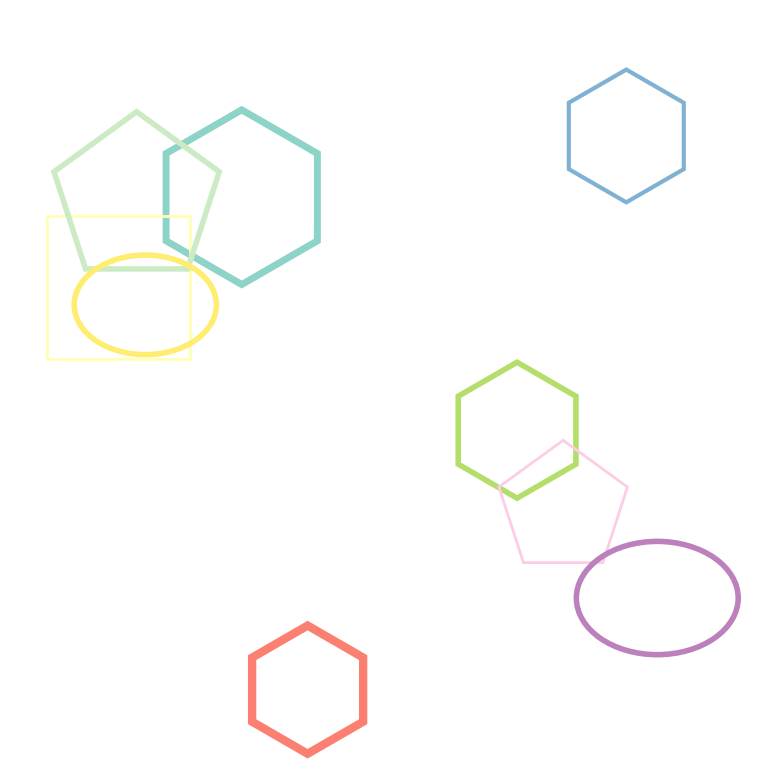[{"shape": "hexagon", "thickness": 2.5, "radius": 0.57, "center": [0.314, 0.744]}, {"shape": "square", "thickness": 1, "radius": 0.46, "center": [0.154, 0.627]}, {"shape": "hexagon", "thickness": 3, "radius": 0.42, "center": [0.4, 0.104]}, {"shape": "hexagon", "thickness": 1.5, "radius": 0.43, "center": [0.813, 0.823]}, {"shape": "hexagon", "thickness": 2, "radius": 0.44, "center": [0.672, 0.441]}, {"shape": "pentagon", "thickness": 1, "radius": 0.44, "center": [0.731, 0.34]}, {"shape": "oval", "thickness": 2, "radius": 0.53, "center": [0.854, 0.223]}, {"shape": "pentagon", "thickness": 2, "radius": 0.56, "center": [0.177, 0.742]}, {"shape": "oval", "thickness": 2, "radius": 0.46, "center": [0.189, 0.604]}]